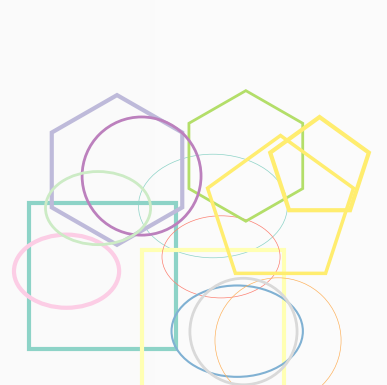[{"shape": "square", "thickness": 3, "radius": 0.95, "center": [0.264, 0.283]}, {"shape": "oval", "thickness": 0.5, "radius": 0.96, "center": [0.55, 0.465]}, {"shape": "square", "thickness": 3, "radius": 0.91, "center": [0.549, 0.169]}, {"shape": "hexagon", "thickness": 3, "radius": 0.97, "center": [0.302, 0.559]}, {"shape": "oval", "thickness": 0.5, "radius": 0.76, "center": [0.57, 0.333]}, {"shape": "oval", "thickness": 1.5, "radius": 0.85, "center": [0.612, 0.14]}, {"shape": "circle", "thickness": 0.5, "radius": 0.81, "center": [0.717, 0.116]}, {"shape": "hexagon", "thickness": 2, "radius": 0.85, "center": [0.634, 0.595]}, {"shape": "oval", "thickness": 3, "radius": 0.68, "center": [0.172, 0.296]}, {"shape": "circle", "thickness": 2, "radius": 0.69, "center": [0.628, 0.139]}, {"shape": "circle", "thickness": 2, "radius": 0.77, "center": [0.365, 0.543]}, {"shape": "oval", "thickness": 2, "radius": 0.68, "center": [0.253, 0.46]}, {"shape": "pentagon", "thickness": 3, "radius": 0.67, "center": [0.825, 0.562]}, {"shape": "pentagon", "thickness": 2.5, "radius": 0.99, "center": [0.724, 0.45]}]